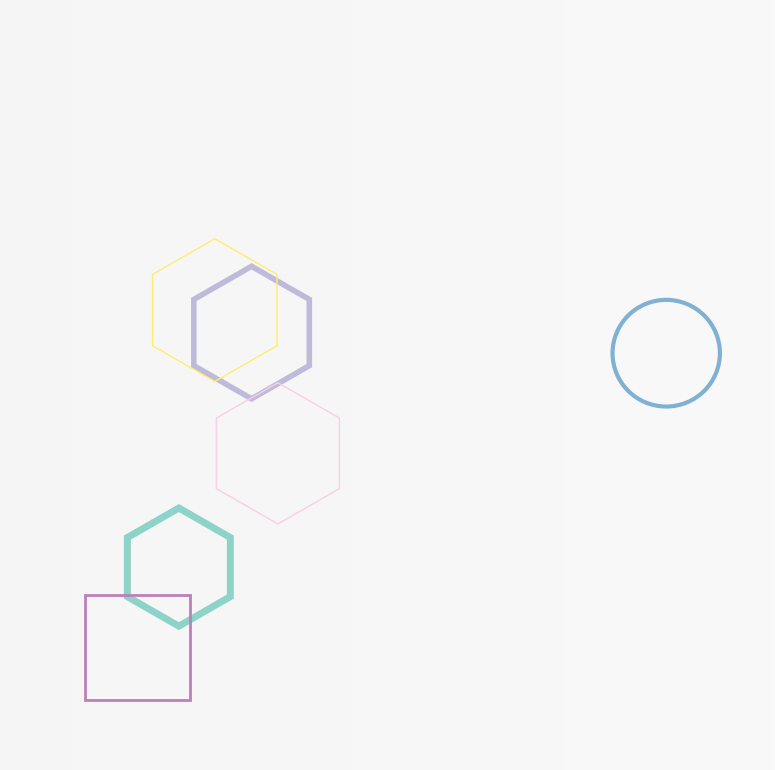[{"shape": "hexagon", "thickness": 2.5, "radius": 0.38, "center": [0.231, 0.264]}, {"shape": "hexagon", "thickness": 2, "radius": 0.43, "center": [0.325, 0.568]}, {"shape": "circle", "thickness": 1.5, "radius": 0.35, "center": [0.86, 0.541]}, {"shape": "hexagon", "thickness": 0.5, "radius": 0.46, "center": [0.359, 0.411]}, {"shape": "square", "thickness": 1, "radius": 0.34, "center": [0.177, 0.159]}, {"shape": "hexagon", "thickness": 0.5, "radius": 0.46, "center": [0.277, 0.597]}]